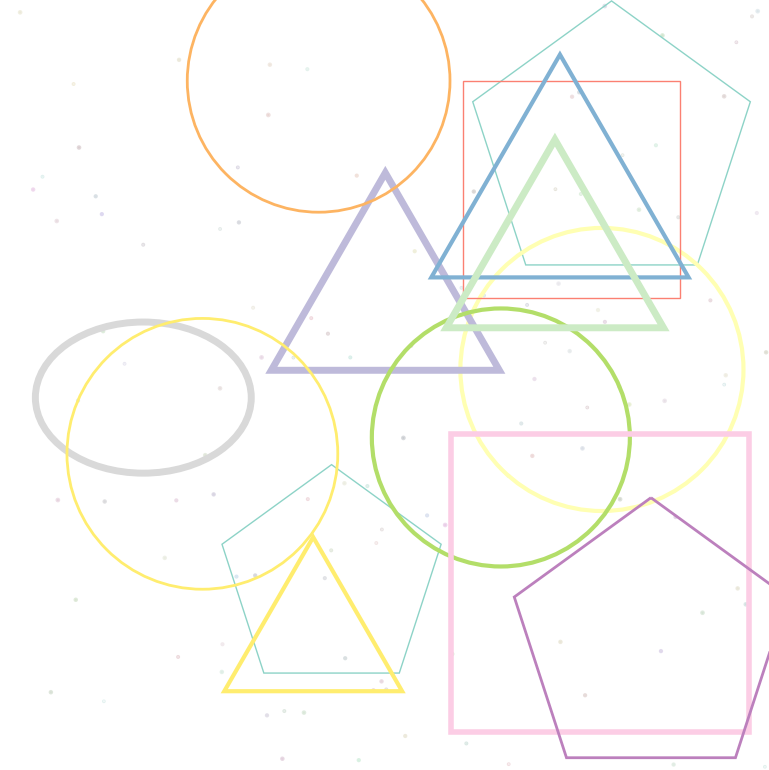[{"shape": "pentagon", "thickness": 0.5, "radius": 0.95, "center": [0.794, 0.809]}, {"shape": "pentagon", "thickness": 0.5, "radius": 0.75, "center": [0.431, 0.247]}, {"shape": "circle", "thickness": 1.5, "radius": 0.92, "center": [0.782, 0.52]}, {"shape": "triangle", "thickness": 2.5, "radius": 0.85, "center": [0.5, 0.605]}, {"shape": "square", "thickness": 0.5, "radius": 0.7, "center": [0.742, 0.754]}, {"shape": "triangle", "thickness": 1.5, "radius": 0.96, "center": [0.727, 0.736]}, {"shape": "circle", "thickness": 1, "radius": 0.85, "center": [0.414, 0.895]}, {"shape": "circle", "thickness": 1.5, "radius": 0.84, "center": [0.65, 0.432]}, {"shape": "square", "thickness": 2, "radius": 0.97, "center": [0.779, 0.243]}, {"shape": "oval", "thickness": 2.5, "radius": 0.7, "center": [0.186, 0.484]}, {"shape": "pentagon", "thickness": 1, "radius": 0.93, "center": [0.845, 0.167]}, {"shape": "triangle", "thickness": 2.5, "radius": 0.81, "center": [0.721, 0.656]}, {"shape": "circle", "thickness": 1, "radius": 0.88, "center": [0.263, 0.411]}, {"shape": "triangle", "thickness": 1.5, "radius": 0.67, "center": [0.407, 0.169]}]